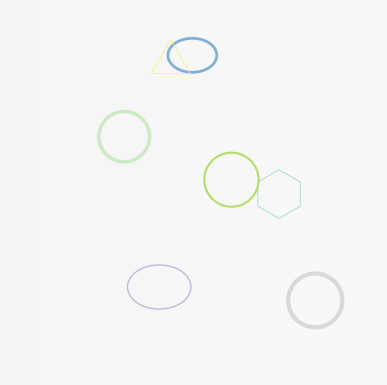[{"shape": "hexagon", "thickness": 0.5, "radius": 0.32, "center": [0.72, 0.496]}, {"shape": "oval", "thickness": 1, "radius": 0.41, "center": [0.411, 0.255]}, {"shape": "oval", "thickness": 2, "radius": 0.32, "center": [0.496, 0.856]}, {"shape": "circle", "thickness": 1.5, "radius": 0.35, "center": [0.597, 0.533]}, {"shape": "circle", "thickness": 3, "radius": 0.35, "center": [0.814, 0.22]}, {"shape": "circle", "thickness": 2.5, "radius": 0.33, "center": [0.321, 0.645]}, {"shape": "triangle", "thickness": 0.5, "radius": 0.29, "center": [0.441, 0.838]}]